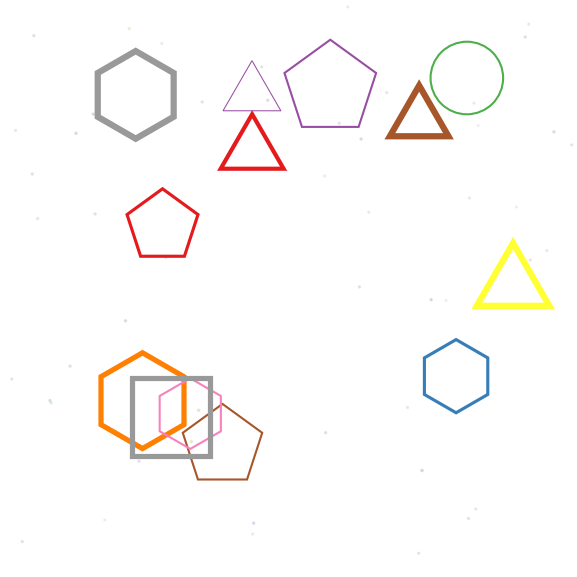[{"shape": "triangle", "thickness": 2, "radius": 0.31, "center": [0.437, 0.738]}, {"shape": "pentagon", "thickness": 1.5, "radius": 0.32, "center": [0.281, 0.608]}, {"shape": "hexagon", "thickness": 1.5, "radius": 0.32, "center": [0.79, 0.348]}, {"shape": "circle", "thickness": 1, "radius": 0.31, "center": [0.808, 0.864]}, {"shape": "triangle", "thickness": 0.5, "radius": 0.29, "center": [0.436, 0.836]}, {"shape": "pentagon", "thickness": 1, "radius": 0.42, "center": [0.572, 0.847]}, {"shape": "hexagon", "thickness": 2.5, "radius": 0.41, "center": [0.247, 0.305]}, {"shape": "triangle", "thickness": 3, "radius": 0.36, "center": [0.888, 0.506]}, {"shape": "pentagon", "thickness": 1, "radius": 0.36, "center": [0.385, 0.227]}, {"shape": "triangle", "thickness": 3, "radius": 0.29, "center": [0.726, 0.792]}, {"shape": "hexagon", "thickness": 1, "radius": 0.31, "center": [0.329, 0.283]}, {"shape": "hexagon", "thickness": 3, "radius": 0.38, "center": [0.235, 0.835]}, {"shape": "square", "thickness": 2.5, "radius": 0.34, "center": [0.296, 0.277]}]